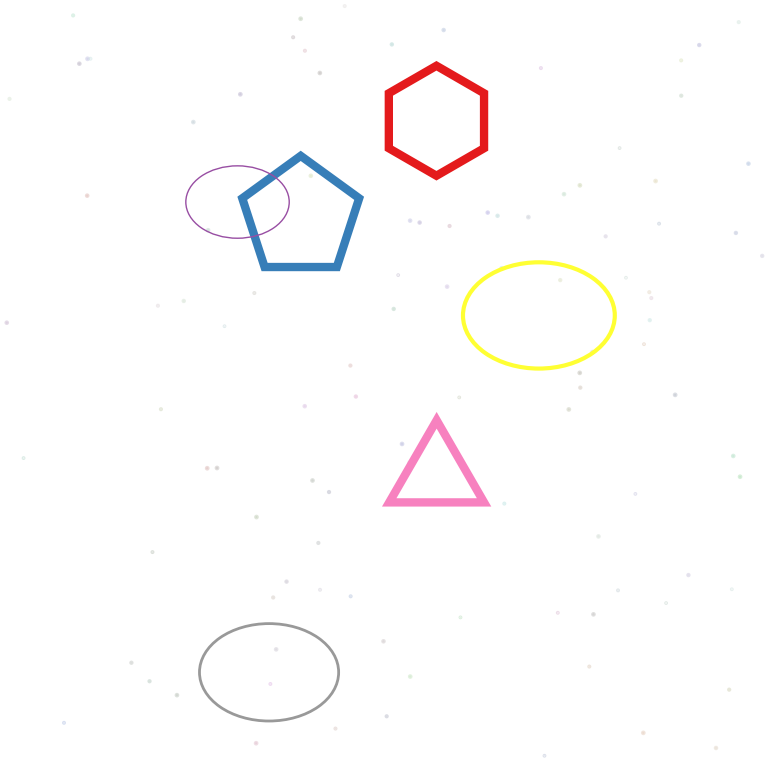[{"shape": "hexagon", "thickness": 3, "radius": 0.36, "center": [0.567, 0.843]}, {"shape": "pentagon", "thickness": 3, "radius": 0.4, "center": [0.391, 0.718]}, {"shape": "oval", "thickness": 0.5, "radius": 0.34, "center": [0.308, 0.738]}, {"shape": "oval", "thickness": 1.5, "radius": 0.49, "center": [0.7, 0.59]}, {"shape": "triangle", "thickness": 3, "radius": 0.36, "center": [0.567, 0.383]}, {"shape": "oval", "thickness": 1, "radius": 0.45, "center": [0.349, 0.127]}]